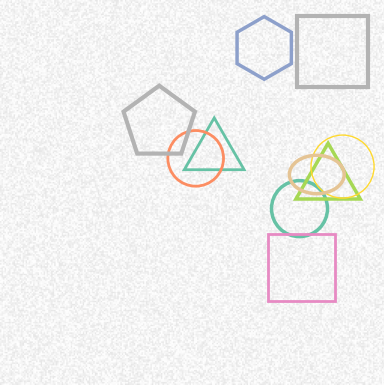[{"shape": "circle", "thickness": 2.5, "radius": 0.36, "center": [0.778, 0.458]}, {"shape": "triangle", "thickness": 2, "radius": 0.45, "center": [0.556, 0.604]}, {"shape": "circle", "thickness": 2, "radius": 0.36, "center": [0.508, 0.589]}, {"shape": "hexagon", "thickness": 2.5, "radius": 0.41, "center": [0.686, 0.875]}, {"shape": "square", "thickness": 2, "radius": 0.44, "center": [0.784, 0.305]}, {"shape": "triangle", "thickness": 2.5, "radius": 0.48, "center": [0.852, 0.531]}, {"shape": "circle", "thickness": 1, "radius": 0.41, "center": [0.89, 0.567]}, {"shape": "oval", "thickness": 2.5, "radius": 0.36, "center": [0.823, 0.547]}, {"shape": "square", "thickness": 3, "radius": 0.46, "center": [0.864, 0.866]}, {"shape": "pentagon", "thickness": 3, "radius": 0.49, "center": [0.414, 0.68]}]